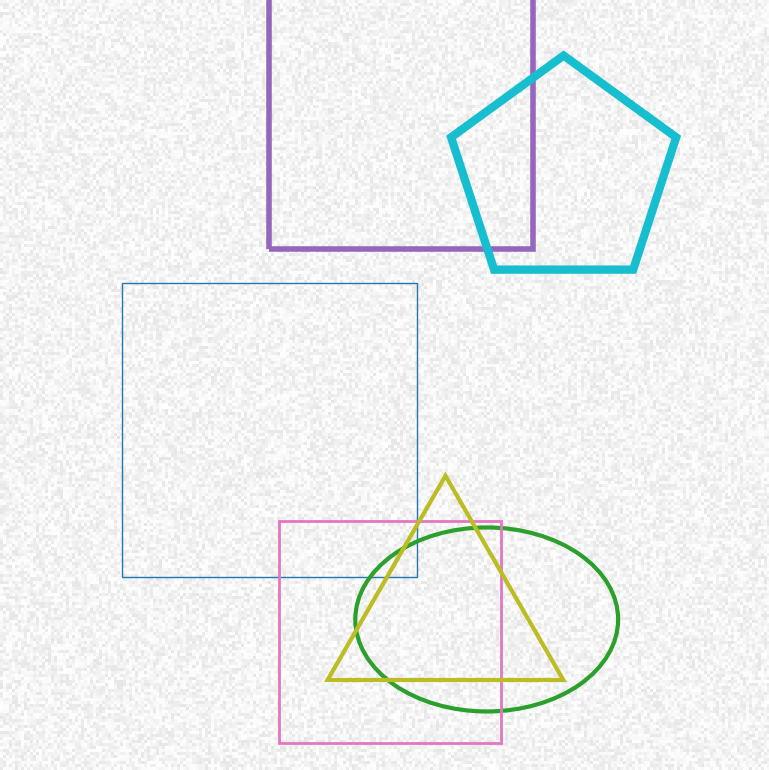[{"shape": "square", "thickness": 0.5, "radius": 0.96, "center": [0.35, 0.441]}, {"shape": "oval", "thickness": 1.5, "radius": 0.85, "center": [0.632, 0.195]}, {"shape": "square", "thickness": 2, "radius": 0.86, "center": [0.521, 0.849]}, {"shape": "square", "thickness": 1, "radius": 0.72, "center": [0.506, 0.179]}, {"shape": "triangle", "thickness": 1.5, "radius": 0.88, "center": [0.579, 0.205]}, {"shape": "pentagon", "thickness": 3, "radius": 0.77, "center": [0.732, 0.774]}]